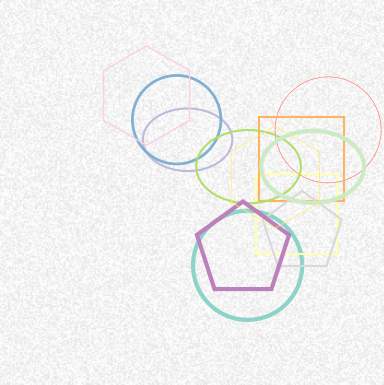[{"shape": "circle", "thickness": 3, "radius": 0.71, "center": [0.643, 0.311]}, {"shape": "square", "thickness": 1.5, "radius": 0.52, "center": [0.77, 0.445]}, {"shape": "oval", "thickness": 1.5, "radius": 0.58, "center": [0.487, 0.637]}, {"shape": "circle", "thickness": 0.5, "radius": 0.69, "center": [0.852, 0.663]}, {"shape": "circle", "thickness": 2, "radius": 0.57, "center": [0.459, 0.689]}, {"shape": "square", "thickness": 1.5, "radius": 0.55, "center": [0.783, 0.587]}, {"shape": "oval", "thickness": 1.5, "radius": 0.68, "center": [0.646, 0.567]}, {"shape": "hexagon", "thickness": 1, "radius": 0.65, "center": [0.381, 0.752]}, {"shape": "pentagon", "thickness": 1.5, "radius": 0.54, "center": [0.785, 0.396]}, {"shape": "pentagon", "thickness": 3, "radius": 0.63, "center": [0.631, 0.351]}, {"shape": "oval", "thickness": 3, "radius": 0.67, "center": [0.812, 0.567]}, {"shape": "hexagon", "thickness": 0.5, "radius": 0.66, "center": [0.715, 0.54]}]